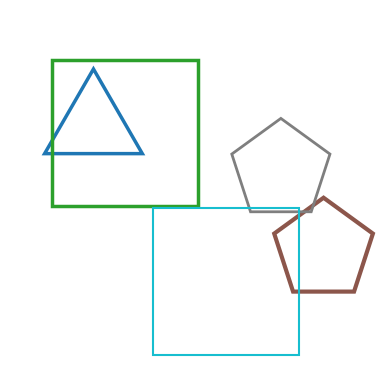[{"shape": "triangle", "thickness": 2.5, "radius": 0.73, "center": [0.243, 0.674]}, {"shape": "square", "thickness": 2.5, "radius": 0.94, "center": [0.325, 0.654]}, {"shape": "pentagon", "thickness": 3, "radius": 0.67, "center": [0.84, 0.352]}, {"shape": "pentagon", "thickness": 2, "radius": 0.67, "center": [0.73, 0.558]}, {"shape": "square", "thickness": 1.5, "radius": 0.95, "center": [0.587, 0.269]}]